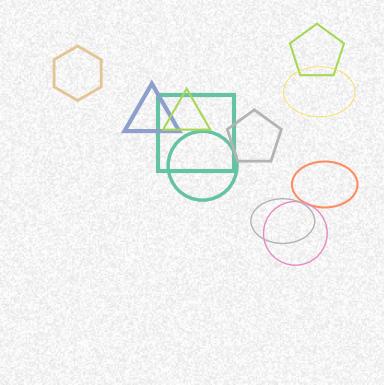[{"shape": "square", "thickness": 3, "radius": 0.49, "center": [0.509, 0.654]}, {"shape": "circle", "thickness": 2.5, "radius": 0.45, "center": [0.526, 0.57]}, {"shape": "oval", "thickness": 1.5, "radius": 0.43, "center": [0.843, 0.521]}, {"shape": "triangle", "thickness": 3, "radius": 0.41, "center": [0.394, 0.701]}, {"shape": "circle", "thickness": 1, "radius": 0.41, "center": [0.767, 0.394]}, {"shape": "triangle", "thickness": 1.5, "radius": 0.35, "center": [0.485, 0.699]}, {"shape": "pentagon", "thickness": 1.5, "radius": 0.37, "center": [0.823, 0.864]}, {"shape": "oval", "thickness": 0.5, "radius": 0.47, "center": [0.829, 0.762]}, {"shape": "hexagon", "thickness": 2, "radius": 0.35, "center": [0.202, 0.81]}, {"shape": "pentagon", "thickness": 2, "radius": 0.37, "center": [0.661, 0.641]}, {"shape": "oval", "thickness": 1, "radius": 0.41, "center": [0.735, 0.426]}]